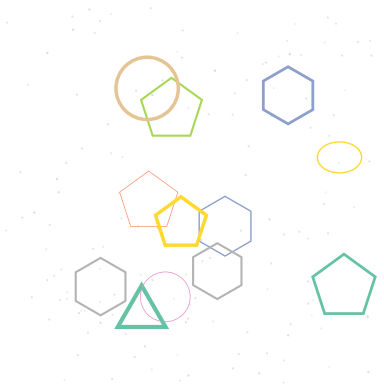[{"shape": "triangle", "thickness": 3, "radius": 0.36, "center": [0.368, 0.187]}, {"shape": "pentagon", "thickness": 2, "radius": 0.43, "center": [0.893, 0.255]}, {"shape": "pentagon", "thickness": 0.5, "radius": 0.4, "center": [0.386, 0.476]}, {"shape": "hexagon", "thickness": 1, "radius": 0.39, "center": [0.585, 0.412]}, {"shape": "hexagon", "thickness": 2, "radius": 0.37, "center": [0.748, 0.752]}, {"shape": "circle", "thickness": 0.5, "radius": 0.32, "center": [0.429, 0.229]}, {"shape": "pentagon", "thickness": 1.5, "radius": 0.42, "center": [0.445, 0.715]}, {"shape": "oval", "thickness": 1, "radius": 0.29, "center": [0.882, 0.591]}, {"shape": "pentagon", "thickness": 2.5, "radius": 0.35, "center": [0.47, 0.419]}, {"shape": "circle", "thickness": 2.5, "radius": 0.4, "center": [0.382, 0.77]}, {"shape": "hexagon", "thickness": 1.5, "radius": 0.36, "center": [0.564, 0.296]}, {"shape": "hexagon", "thickness": 1.5, "radius": 0.37, "center": [0.261, 0.256]}]